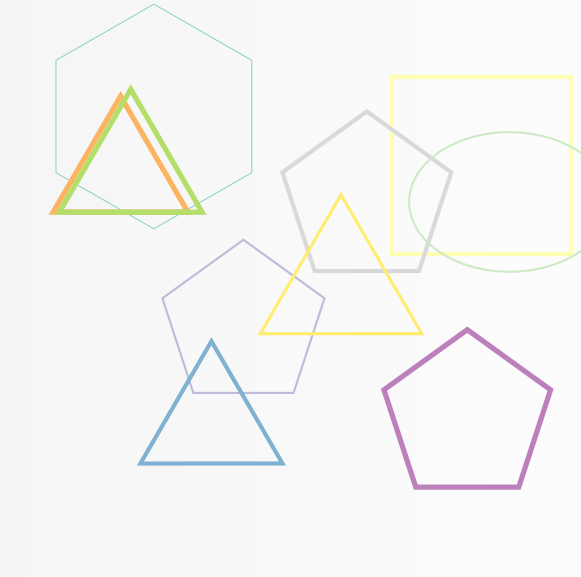[{"shape": "hexagon", "thickness": 0.5, "radius": 0.97, "center": [0.265, 0.797]}, {"shape": "square", "thickness": 2, "radius": 0.77, "center": [0.829, 0.713]}, {"shape": "pentagon", "thickness": 1, "radius": 0.73, "center": [0.419, 0.437]}, {"shape": "triangle", "thickness": 2, "radius": 0.71, "center": [0.364, 0.267]}, {"shape": "triangle", "thickness": 2.5, "radius": 0.67, "center": [0.207, 0.699]}, {"shape": "triangle", "thickness": 2.5, "radius": 0.71, "center": [0.225, 0.703]}, {"shape": "pentagon", "thickness": 2, "radius": 0.76, "center": [0.631, 0.653]}, {"shape": "pentagon", "thickness": 2.5, "radius": 0.75, "center": [0.804, 0.278]}, {"shape": "oval", "thickness": 1, "radius": 0.86, "center": [0.877, 0.649]}, {"shape": "triangle", "thickness": 1.5, "radius": 0.8, "center": [0.587, 0.501]}]